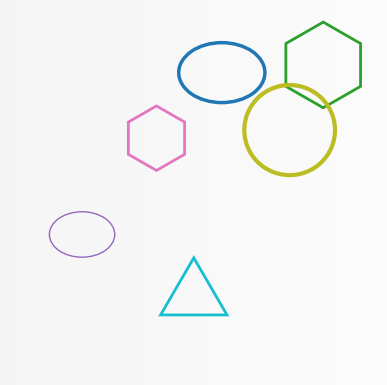[{"shape": "oval", "thickness": 2.5, "radius": 0.56, "center": [0.572, 0.811]}, {"shape": "hexagon", "thickness": 2, "radius": 0.56, "center": [0.834, 0.831]}, {"shape": "oval", "thickness": 1, "radius": 0.42, "center": [0.212, 0.391]}, {"shape": "hexagon", "thickness": 2, "radius": 0.42, "center": [0.404, 0.641]}, {"shape": "circle", "thickness": 3, "radius": 0.58, "center": [0.747, 0.662]}, {"shape": "triangle", "thickness": 2, "radius": 0.49, "center": [0.5, 0.231]}]